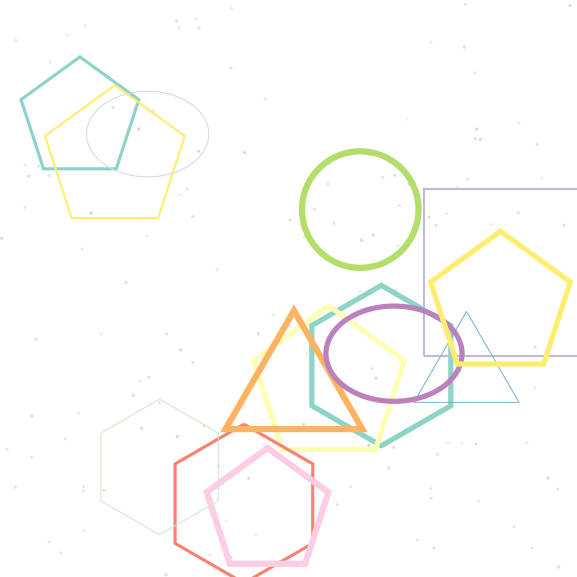[{"shape": "hexagon", "thickness": 2.5, "radius": 0.69, "center": [0.66, 0.366]}, {"shape": "pentagon", "thickness": 1.5, "radius": 0.54, "center": [0.138, 0.794]}, {"shape": "pentagon", "thickness": 2.5, "radius": 0.69, "center": [0.57, 0.332]}, {"shape": "square", "thickness": 1, "radius": 0.72, "center": [0.879, 0.527]}, {"shape": "hexagon", "thickness": 1.5, "radius": 0.69, "center": [0.422, 0.127]}, {"shape": "triangle", "thickness": 0.5, "radius": 0.53, "center": [0.808, 0.355]}, {"shape": "triangle", "thickness": 3, "radius": 0.68, "center": [0.509, 0.325]}, {"shape": "circle", "thickness": 3, "radius": 0.5, "center": [0.624, 0.636]}, {"shape": "pentagon", "thickness": 3, "radius": 0.55, "center": [0.463, 0.113]}, {"shape": "oval", "thickness": 0.5, "radius": 0.53, "center": [0.256, 0.767]}, {"shape": "oval", "thickness": 2.5, "radius": 0.59, "center": [0.682, 0.387]}, {"shape": "hexagon", "thickness": 0.5, "radius": 0.59, "center": [0.276, 0.191]}, {"shape": "pentagon", "thickness": 2.5, "radius": 0.64, "center": [0.867, 0.472]}, {"shape": "pentagon", "thickness": 1, "radius": 0.64, "center": [0.199, 0.724]}]